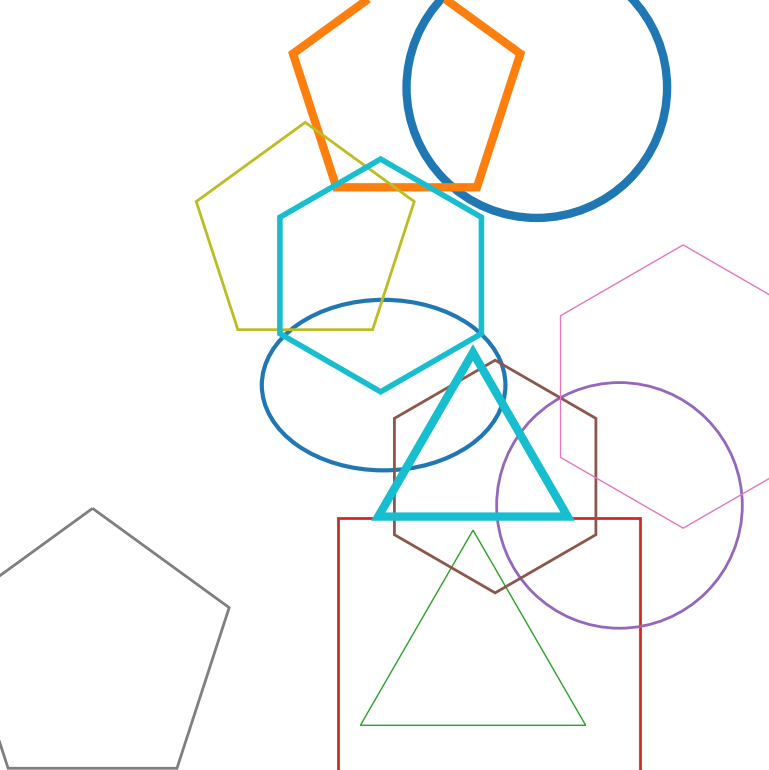[{"shape": "circle", "thickness": 3, "radius": 0.85, "center": [0.697, 0.886]}, {"shape": "oval", "thickness": 1.5, "radius": 0.79, "center": [0.498, 0.5]}, {"shape": "pentagon", "thickness": 3, "radius": 0.78, "center": [0.528, 0.882]}, {"shape": "triangle", "thickness": 0.5, "radius": 0.84, "center": [0.614, 0.143]}, {"shape": "square", "thickness": 1, "radius": 0.98, "center": [0.635, 0.131]}, {"shape": "circle", "thickness": 1, "radius": 0.8, "center": [0.805, 0.344]}, {"shape": "hexagon", "thickness": 1, "radius": 0.76, "center": [0.643, 0.381]}, {"shape": "hexagon", "thickness": 0.5, "radius": 0.92, "center": [0.887, 0.498]}, {"shape": "pentagon", "thickness": 1, "radius": 0.93, "center": [0.12, 0.153]}, {"shape": "pentagon", "thickness": 1, "radius": 0.74, "center": [0.396, 0.692]}, {"shape": "triangle", "thickness": 3, "radius": 0.71, "center": [0.614, 0.4]}, {"shape": "hexagon", "thickness": 2, "radius": 0.76, "center": [0.494, 0.642]}]